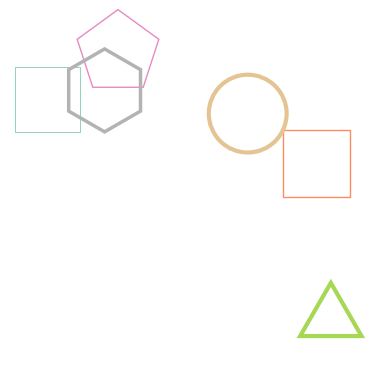[{"shape": "square", "thickness": 0.5, "radius": 0.42, "center": [0.123, 0.742]}, {"shape": "square", "thickness": 1, "radius": 0.43, "center": [0.822, 0.576]}, {"shape": "pentagon", "thickness": 1, "radius": 0.56, "center": [0.306, 0.864]}, {"shape": "triangle", "thickness": 3, "radius": 0.46, "center": [0.859, 0.173]}, {"shape": "circle", "thickness": 3, "radius": 0.51, "center": [0.643, 0.705]}, {"shape": "hexagon", "thickness": 2.5, "radius": 0.54, "center": [0.272, 0.765]}]